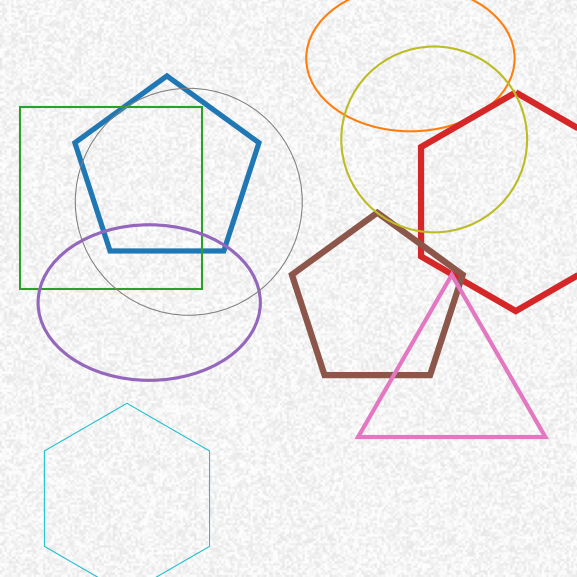[{"shape": "pentagon", "thickness": 2.5, "radius": 0.84, "center": [0.289, 0.7]}, {"shape": "oval", "thickness": 1, "radius": 0.9, "center": [0.711, 0.898]}, {"shape": "square", "thickness": 1, "radius": 0.79, "center": [0.192, 0.656]}, {"shape": "hexagon", "thickness": 3, "radius": 0.95, "center": [0.893, 0.65]}, {"shape": "oval", "thickness": 1.5, "radius": 0.96, "center": [0.258, 0.475]}, {"shape": "pentagon", "thickness": 3, "radius": 0.78, "center": [0.653, 0.475]}, {"shape": "triangle", "thickness": 2, "radius": 0.94, "center": [0.782, 0.336]}, {"shape": "circle", "thickness": 0.5, "radius": 0.98, "center": [0.327, 0.65]}, {"shape": "circle", "thickness": 1, "radius": 0.8, "center": [0.752, 0.758]}, {"shape": "hexagon", "thickness": 0.5, "radius": 0.83, "center": [0.22, 0.136]}]